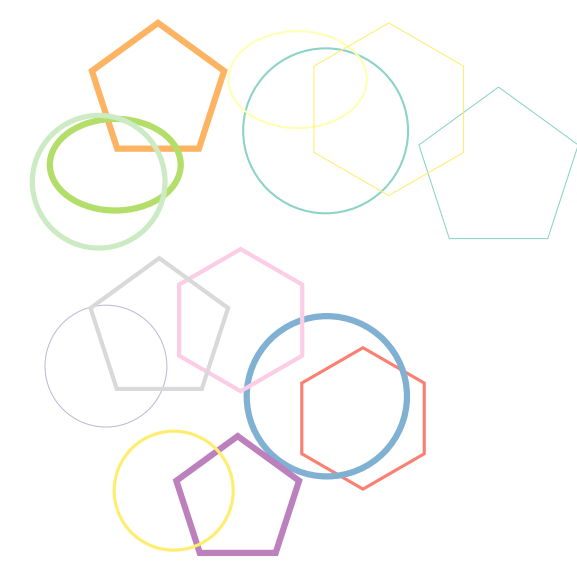[{"shape": "circle", "thickness": 1, "radius": 0.71, "center": [0.564, 0.773]}, {"shape": "pentagon", "thickness": 0.5, "radius": 0.73, "center": [0.863, 0.703]}, {"shape": "oval", "thickness": 1, "radius": 0.6, "center": [0.515, 0.861]}, {"shape": "circle", "thickness": 0.5, "radius": 0.53, "center": [0.183, 0.365]}, {"shape": "hexagon", "thickness": 1.5, "radius": 0.61, "center": [0.629, 0.275]}, {"shape": "circle", "thickness": 3, "radius": 0.69, "center": [0.566, 0.313]}, {"shape": "pentagon", "thickness": 3, "radius": 0.6, "center": [0.274, 0.839]}, {"shape": "oval", "thickness": 3, "radius": 0.57, "center": [0.2, 0.714]}, {"shape": "hexagon", "thickness": 2, "radius": 0.62, "center": [0.417, 0.445]}, {"shape": "pentagon", "thickness": 2, "radius": 0.63, "center": [0.276, 0.427]}, {"shape": "pentagon", "thickness": 3, "radius": 0.56, "center": [0.412, 0.132]}, {"shape": "circle", "thickness": 2.5, "radius": 0.57, "center": [0.171, 0.684]}, {"shape": "circle", "thickness": 1.5, "radius": 0.52, "center": [0.301, 0.149]}, {"shape": "hexagon", "thickness": 0.5, "radius": 0.75, "center": [0.673, 0.81]}]